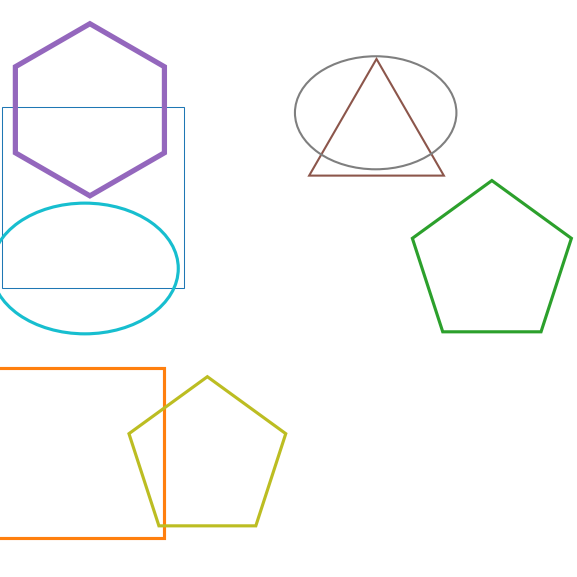[{"shape": "square", "thickness": 0.5, "radius": 0.79, "center": [0.161, 0.657]}, {"shape": "square", "thickness": 1.5, "radius": 0.74, "center": [0.136, 0.215]}, {"shape": "pentagon", "thickness": 1.5, "radius": 0.72, "center": [0.852, 0.542]}, {"shape": "hexagon", "thickness": 2.5, "radius": 0.75, "center": [0.156, 0.809]}, {"shape": "triangle", "thickness": 1, "radius": 0.67, "center": [0.652, 0.762]}, {"shape": "oval", "thickness": 1, "radius": 0.7, "center": [0.651, 0.804]}, {"shape": "pentagon", "thickness": 1.5, "radius": 0.71, "center": [0.359, 0.204]}, {"shape": "oval", "thickness": 1.5, "radius": 0.81, "center": [0.147, 0.534]}]